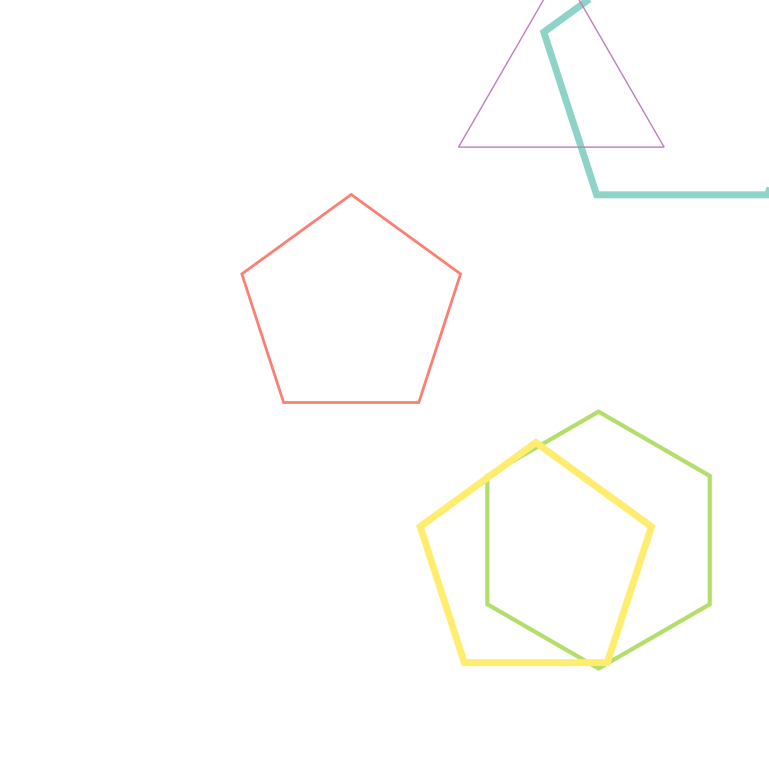[{"shape": "pentagon", "thickness": 2.5, "radius": 0.94, "center": [0.886, 0.9]}, {"shape": "pentagon", "thickness": 1, "radius": 0.75, "center": [0.456, 0.598]}, {"shape": "hexagon", "thickness": 1.5, "radius": 0.83, "center": [0.777, 0.299]}, {"shape": "triangle", "thickness": 0.5, "radius": 0.77, "center": [0.729, 0.886]}, {"shape": "pentagon", "thickness": 2.5, "radius": 0.79, "center": [0.696, 0.267]}]